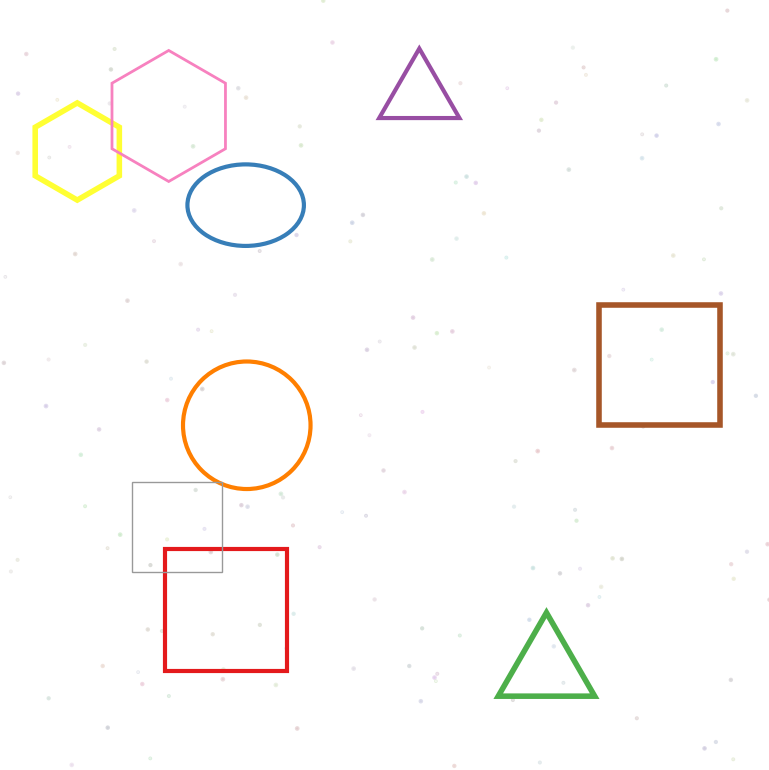[{"shape": "square", "thickness": 1.5, "radius": 0.4, "center": [0.293, 0.208]}, {"shape": "oval", "thickness": 1.5, "radius": 0.38, "center": [0.319, 0.734]}, {"shape": "triangle", "thickness": 2, "radius": 0.36, "center": [0.71, 0.132]}, {"shape": "triangle", "thickness": 1.5, "radius": 0.3, "center": [0.545, 0.877]}, {"shape": "circle", "thickness": 1.5, "radius": 0.41, "center": [0.32, 0.448]}, {"shape": "hexagon", "thickness": 2, "radius": 0.32, "center": [0.1, 0.803]}, {"shape": "square", "thickness": 2, "radius": 0.39, "center": [0.856, 0.526]}, {"shape": "hexagon", "thickness": 1, "radius": 0.43, "center": [0.219, 0.849]}, {"shape": "square", "thickness": 0.5, "radius": 0.29, "center": [0.23, 0.315]}]